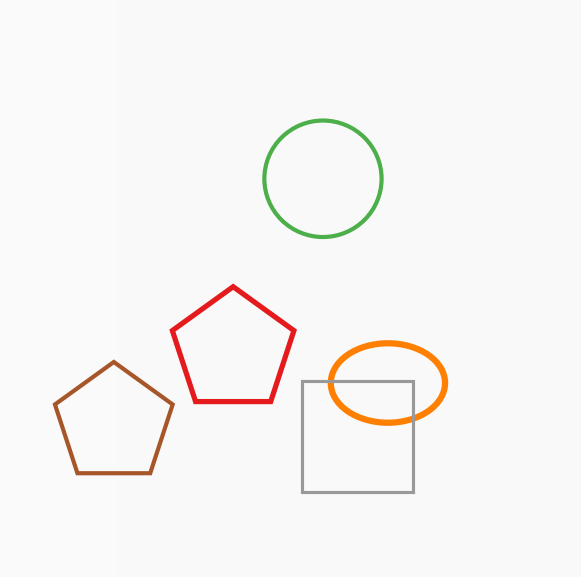[{"shape": "pentagon", "thickness": 2.5, "radius": 0.55, "center": [0.401, 0.393]}, {"shape": "circle", "thickness": 2, "radius": 0.5, "center": [0.556, 0.69]}, {"shape": "oval", "thickness": 3, "radius": 0.49, "center": [0.667, 0.336]}, {"shape": "pentagon", "thickness": 2, "radius": 0.53, "center": [0.196, 0.266]}, {"shape": "square", "thickness": 1.5, "radius": 0.48, "center": [0.615, 0.243]}]